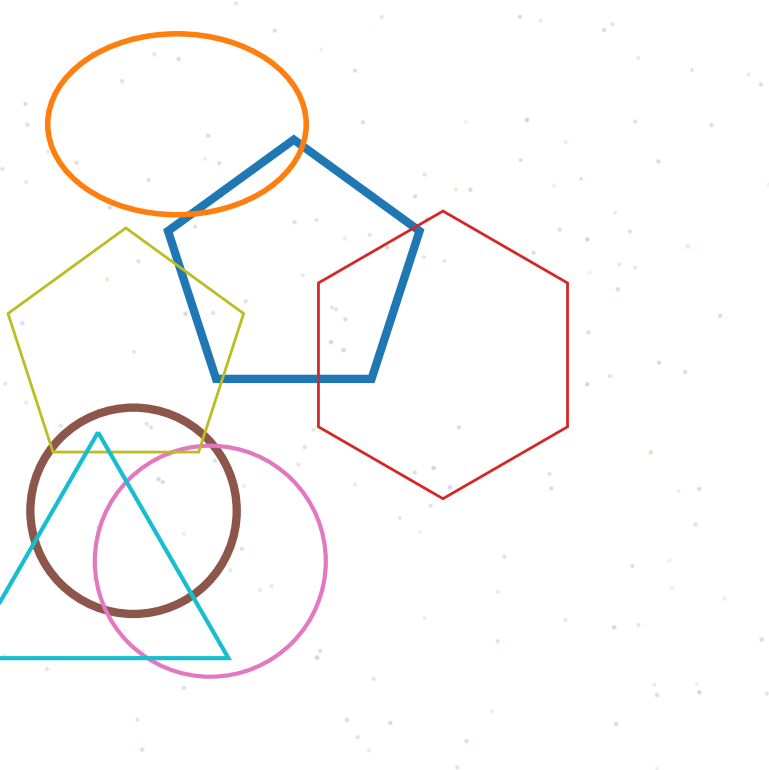[{"shape": "pentagon", "thickness": 3, "radius": 0.86, "center": [0.382, 0.647]}, {"shape": "oval", "thickness": 2, "radius": 0.84, "center": [0.23, 0.839]}, {"shape": "hexagon", "thickness": 1, "radius": 0.93, "center": [0.575, 0.539]}, {"shape": "circle", "thickness": 3, "radius": 0.67, "center": [0.173, 0.337]}, {"shape": "circle", "thickness": 1.5, "radius": 0.75, "center": [0.273, 0.271]}, {"shape": "pentagon", "thickness": 1, "radius": 0.8, "center": [0.163, 0.543]}, {"shape": "triangle", "thickness": 1.5, "radius": 0.98, "center": [0.127, 0.243]}]